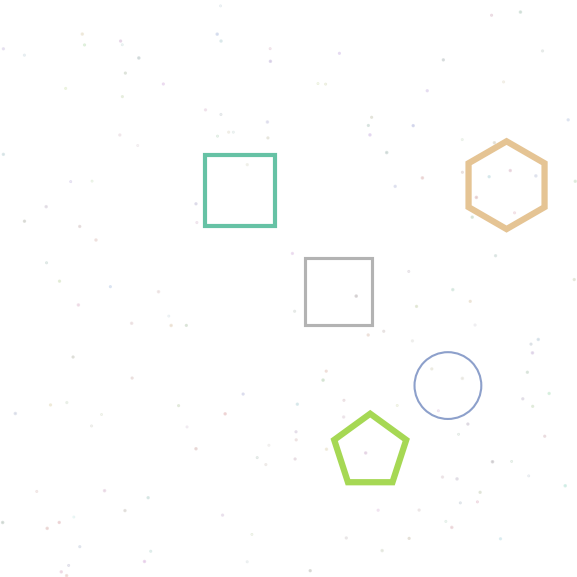[{"shape": "square", "thickness": 2, "radius": 0.31, "center": [0.415, 0.669]}, {"shape": "circle", "thickness": 1, "radius": 0.29, "center": [0.776, 0.331]}, {"shape": "pentagon", "thickness": 3, "radius": 0.33, "center": [0.641, 0.217]}, {"shape": "hexagon", "thickness": 3, "radius": 0.38, "center": [0.877, 0.678]}, {"shape": "square", "thickness": 1.5, "radius": 0.29, "center": [0.586, 0.495]}]